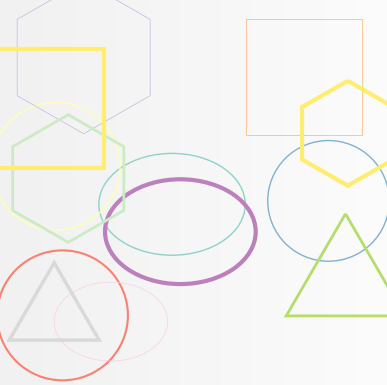[{"shape": "oval", "thickness": 1, "radius": 0.94, "center": [0.444, 0.469]}, {"shape": "circle", "thickness": 1, "radius": 0.83, "center": [0.144, 0.568]}, {"shape": "hexagon", "thickness": 0.5, "radius": 0.99, "center": [0.216, 0.851]}, {"shape": "circle", "thickness": 1.5, "radius": 0.84, "center": [0.161, 0.181]}, {"shape": "circle", "thickness": 1, "radius": 0.78, "center": [0.848, 0.478]}, {"shape": "square", "thickness": 0.5, "radius": 0.75, "center": [0.785, 0.8]}, {"shape": "triangle", "thickness": 2, "radius": 0.88, "center": [0.892, 0.268]}, {"shape": "oval", "thickness": 0.5, "radius": 0.73, "center": [0.286, 0.165]}, {"shape": "triangle", "thickness": 2.5, "radius": 0.67, "center": [0.14, 0.184]}, {"shape": "oval", "thickness": 3, "radius": 0.97, "center": [0.465, 0.398]}, {"shape": "hexagon", "thickness": 2, "radius": 0.83, "center": [0.176, 0.536]}, {"shape": "hexagon", "thickness": 3, "radius": 0.68, "center": [0.897, 0.654]}, {"shape": "square", "thickness": 3, "radius": 0.77, "center": [0.113, 0.719]}]